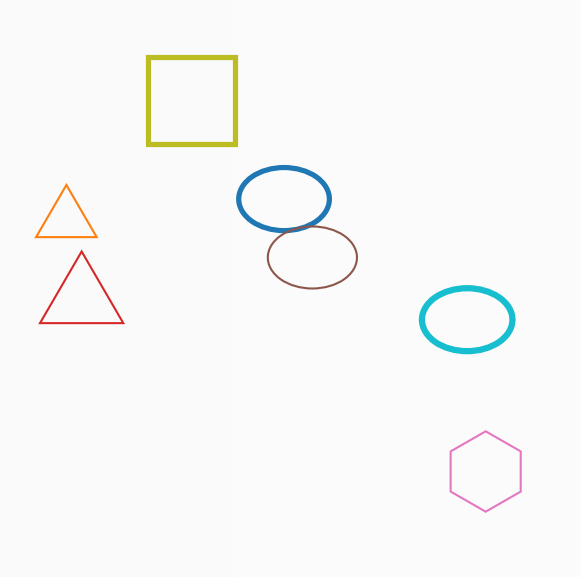[{"shape": "oval", "thickness": 2.5, "radius": 0.39, "center": [0.489, 0.654]}, {"shape": "triangle", "thickness": 1, "radius": 0.3, "center": [0.114, 0.619]}, {"shape": "triangle", "thickness": 1, "radius": 0.41, "center": [0.14, 0.481]}, {"shape": "oval", "thickness": 1, "radius": 0.38, "center": [0.537, 0.553]}, {"shape": "hexagon", "thickness": 1, "radius": 0.35, "center": [0.836, 0.183]}, {"shape": "square", "thickness": 2.5, "radius": 0.38, "center": [0.33, 0.825]}, {"shape": "oval", "thickness": 3, "radius": 0.39, "center": [0.804, 0.446]}]